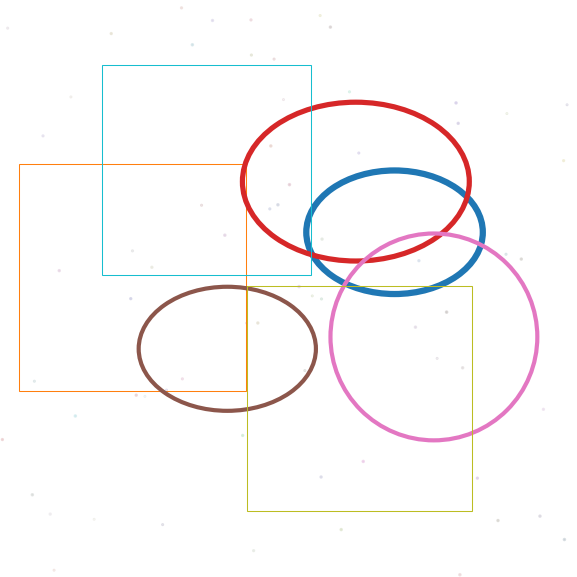[{"shape": "oval", "thickness": 3, "radius": 0.76, "center": [0.683, 0.597]}, {"shape": "square", "thickness": 0.5, "radius": 0.98, "center": [0.229, 0.518]}, {"shape": "oval", "thickness": 2.5, "radius": 0.98, "center": [0.616, 0.685]}, {"shape": "oval", "thickness": 2, "radius": 0.77, "center": [0.394, 0.395]}, {"shape": "circle", "thickness": 2, "radius": 0.9, "center": [0.751, 0.416]}, {"shape": "square", "thickness": 0.5, "radius": 0.98, "center": [0.623, 0.309]}, {"shape": "square", "thickness": 0.5, "radius": 0.91, "center": [0.358, 0.705]}]